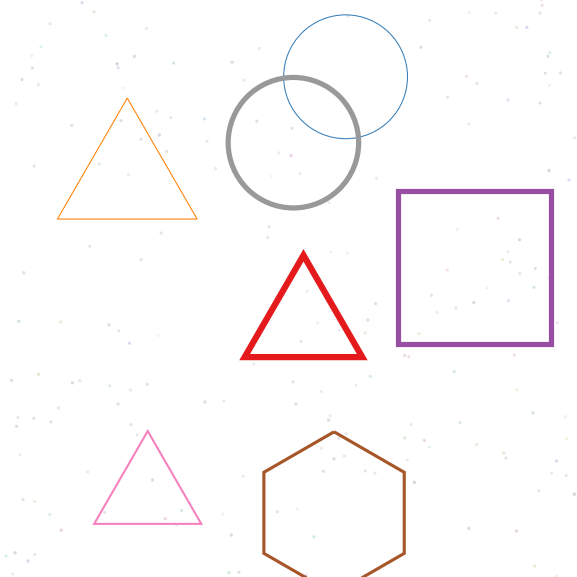[{"shape": "triangle", "thickness": 3, "radius": 0.59, "center": [0.525, 0.44]}, {"shape": "circle", "thickness": 0.5, "radius": 0.54, "center": [0.598, 0.866]}, {"shape": "square", "thickness": 2.5, "radius": 0.66, "center": [0.822, 0.536]}, {"shape": "triangle", "thickness": 0.5, "radius": 0.7, "center": [0.22, 0.69]}, {"shape": "hexagon", "thickness": 1.5, "radius": 0.7, "center": [0.578, 0.111]}, {"shape": "triangle", "thickness": 1, "radius": 0.54, "center": [0.256, 0.146]}, {"shape": "circle", "thickness": 2.5, "radius": 0.56, "center": [0.508, 0.752]}]